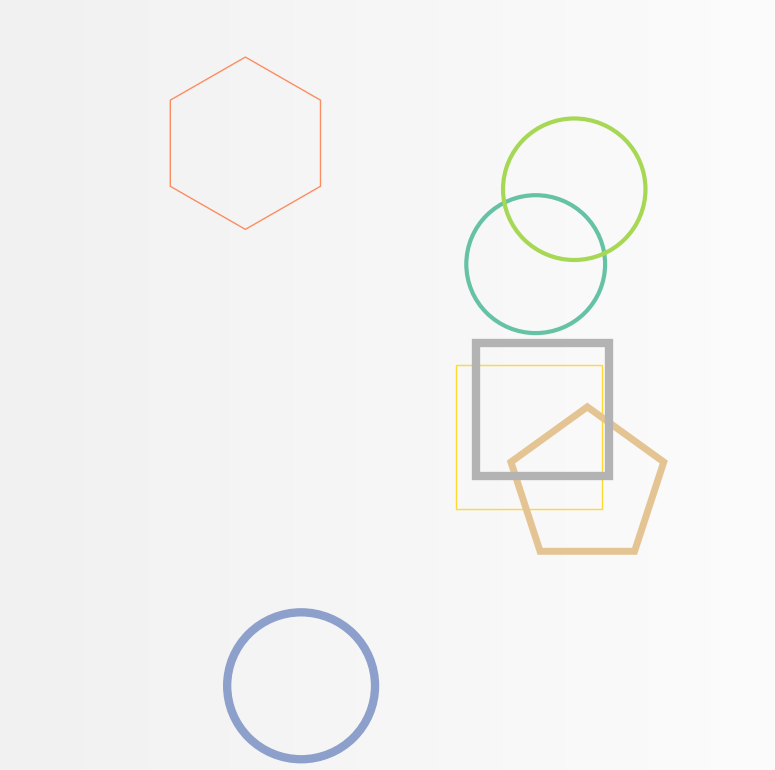[{"shape": "circle", "thickness": 1.5, "radius": 0.45, "center": [0.691, 0.657]}, {"shape": "hexagon", "thickness": 0.5, "radius": 0.56, "center": [0.317, 0.814]}, {"shape": "circle", "thickness": 3, "radius": 0.48, "center": [0.389, 0.109]}, {"shape": "circle", "thickness": 1.5, "radius": 0.46, "center": [0.741, 0.754]}, {"shape": "square", "thickness": 0.5, "radius": 0.47, "center": [0.682, 0.433]}, {"shape": "pentagon", "thickness": 2.5, "radius": 0.52, "center": [0.758, 0.368]}, {"shape": "square", "thickness": 3, "radius": 0.43, "center": [0.7, 0.468]}]